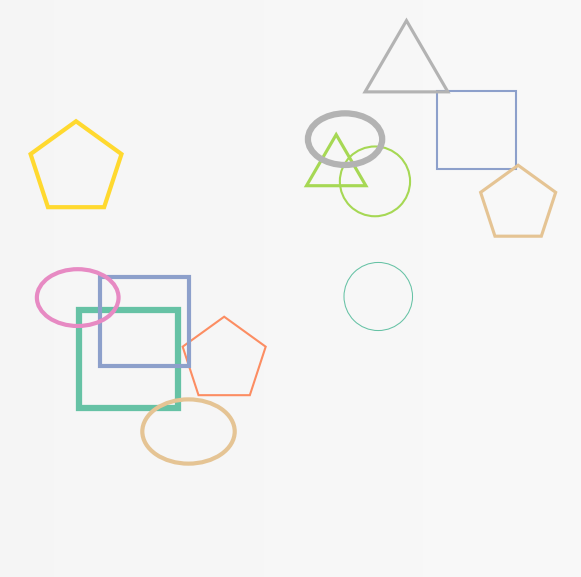[{"shape": "circle", "thickness": 0.5, "radius": 0.29, "center": [0.651, 0.486]}, {"shape": "square", "thickness": 3, "radius": 0.43, "center": [0.221, 0.377]}, {"shape": "pentagon", "thickness": 1, "radius": 0.38, "center": [0.386, 0.376]}, {"shape": "square", "thickness": 2, "radius": 0.38, "center": [0.249, 0.442]}, {"shape": "square", "thickness": 1, "radius": 0.34, "center": [0.82, 0.774]}, {"shape": "oval", "thickness": 2, "radius": 0.35, "center": [0.134, 0.484]}, {"shape": "circle", "thickness": 1, "radius": 0.3, "center": [0.645, 0.685]}, {"shape": "triangle", "thickness": 1.5, "radius": 0.29, "center": [0.578, 0.707]}, {"shape": "pentagon", "thickness": 2, "radius": 0.41, "center": [0.131, 0.707]}, {"shape": "oval", "thickness": 2, "radius": 0.4, "center": [0.324, 0.252]}, {"shape": "pentagon", "thickness": 1.5, "radius": 0.34, "center": [0.891, 0.645]}, {"shape": "oval", "thickness": 3, "radius": 0.32, "center": [0.594, 0.758]}, {"shape": "triangle", "thickness": 1.5, "radius": 0.41, "center": [0.699, 0.881]}]